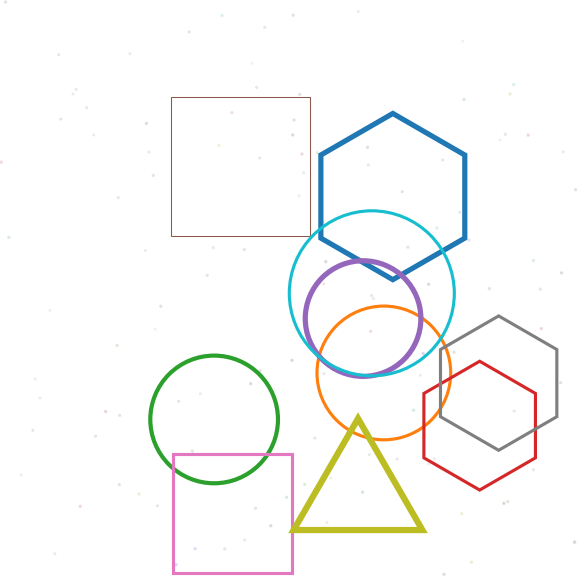[{"shape": "hexagon", "thickness": 2.5, "radius": 0.72, "center": [0.68, 0.659]}, {"shape": "circle", "thickness": 1.5, "radius": 0.58, "center": [0.665, 0.353]}, {"shape": "circle", "thickness": 2, "radius": 0.55, "center": [0.371, 0.273]}, {"shape": "hexagon", "thickness": 1.5, "radius": 0.56, "center": [0.831, 0.262]}, {"shape": "circle", "thickness": 2.5, "radius": 0.5, "center": [0.629, 0.448]}, {"shape": "square", "thickness": 0.5, "radius": 0.6, "center": [0.416, 0.711]}, {"shape": "square", "thickness": 1.5, "radius": 0.51, "center": [0.403, 0.11]}, {"shape": "hexagon", "thickness": 1.5, "radius": 0.58, "center": [0.863, 0.336]}, {"shape": "triangle", "thickness": 3, "radius": 0.64, "center": [0.62, 0.146]}, {"shape": "circle", "thickness": 1.5, "radius": 0.71, "center": [0.644, 0.491]}]